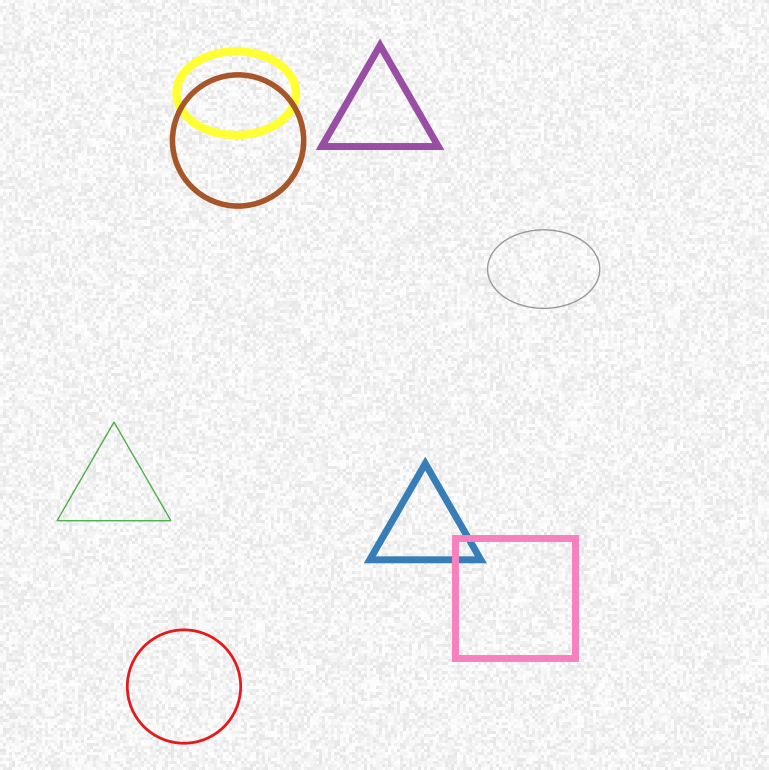[{"shape": "circle", "thickness": 1, "radius": 0.37, "center": [0.239, 0.108]}, {"shape": "triangle", "thickness": 2.5, "radius": 0.42, "center": [0.552, 0.315]}, {"shape": "triangle", "thickness": 0.5, "radius": 0.43, "center": [0.148, 0.366]}, {"shape": "triangle", "thickness": 2.5, "radius": 0.44, "center": [0.494, 0.853]}, {"shape": "oval", "thickness": 3, "radius": 0.39, "center": [0.307, 0.879]}, {"shape": "circle", "thickness": 2, "radius": 0.43, "center": [0.309, 0.818]}, {"shape": "square", "thickness": 2.5, "radius": 0.39, "center": [0.668, 0.223]}, {"shape": "oval", "thickness": 0.5, "radius": 0.36, "center": [0.706, 0.651]}]